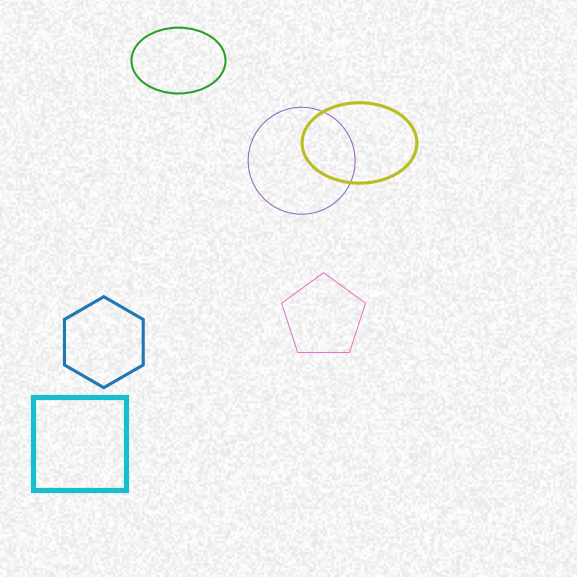[{"shape": "hexagon", "thickness": 1.5, "radius": 0.39, "center": [0.18, 0.407]}, {"shape": "oval", "thickness": 1, "radius": 0.41, "center": [0.309, 0.894]}, {"shape": "circle", "thickness": 0.5, "radius": 0.46, "center": [0.522, 0.721]}, {"shape": "pentagon", "thickness": 0.5, "radius": 0.38, "center": [0.56, 0.451]}, {"shape": "oval", "thickness": 1.5, "radius": 0.5, "center": [0.622, 0.752]}, {"shape": "square", "thickness": 2.5, "radius": 0.4, "center": [0.137, 0.231]}]